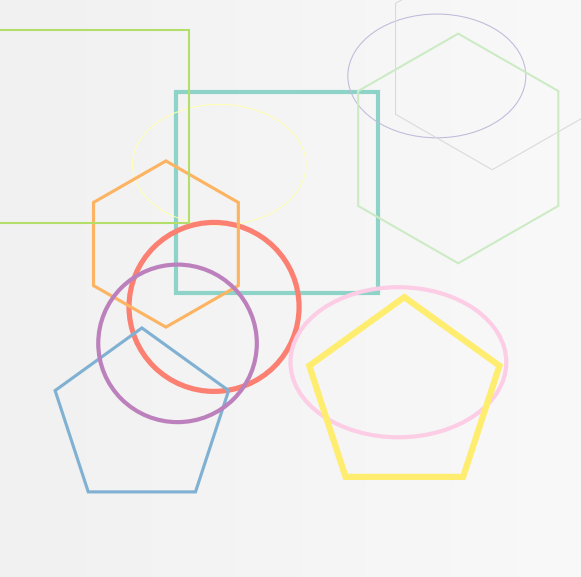[{"shape": "square", "thickness": 2, "radius": 0.87, "center": [0.477, 0.666]}, {"shape": "oval", "thickness": 0.5, "radius": 0.75, "center": [0.377, 0.714]}, {"shape": "oval", "thickness": 0.5, "radius": 0.77, "center": [0.752, 0.868]}, {"shape": "circle", "thickness": 2.5, "radius": 0.73, "center": [0.368, 0.468]}, {"shape": "pentagon", "thickness": 1.5, "radius": 0.78, "center": [0.244, 0.274]}, {"shape": "hexagon", "thickness": 1.5, "radius": 0.72, "center": [0.285, 0.577]}, {"shape": "square", "thickness": 1, "radius": 0.83, "center": [0.159, 0.78]}, {"shape": "oval", "thickness": 2, "radius": 0.93, "center": [0.685, 0.372]}, {"shape": "hexagon", "thickness": 0.5, "radius": 0.96, "center": [0.847, 0.897]}, {"shape": "circle", "thickness": 2, "radius": 0.68, "center": [0.305, 0.405]}, {"shape": "hexagon", "thickness": 1, "radius": 0.99, "center": [0.788, 0.742]}, {"shape": "pentagon", "thickness": 3, "radius": 0.86, "center": [0.696, 0.313]}]